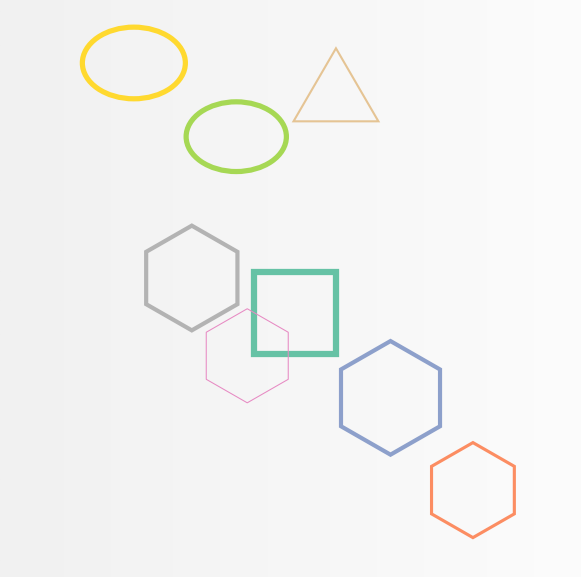[{"shape": "square", "thickness": 3, "radius": 0.35, "center": [0.508, 0.457]}, {"shape": "hexagon", "thickness": 1.5, "radius": 0.41, "center": [0.814, 0.15]}, {"shape": "hexagon", "thickness": 2, "radius": 0.49, "center": [0.672, 0.31]}, {"shape": "hexagon", "thickness": 0.5, "radius": 0.41, "center": [0.425, 0.383]}, {"shape": "oval", "thickness": 2.5, "radius": 0.43, "center": [0.406, 0.762]}, {"shape": "oval", "thickness": 2.5, "radius": 0.44, "center": [0.23, 0.89]}, {"shape": "triangle", "thickness": 1, "radius": 0.42, "center": [0.578, 0.831]}, {"shape": "hexagon", "thickness": 2, "radius": 0.45, "center": [0.33, 0.518]}]